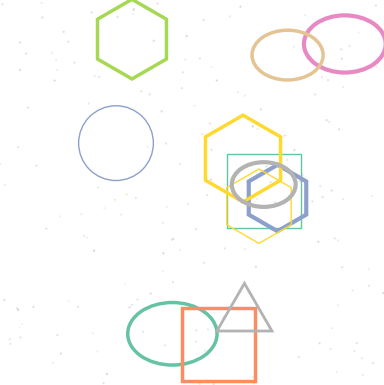[{"shape": "square", "thickness": 1, "radius": 0.48, "center": [0.687, 0.504]}, {"shape": "oval", "thickness": 2.5, "radius": 0.58, "center": [0.448, 0.133]}, {"shape": "square", "thickness": 2.5, "radius": 0.47, "center": [0.567, 0.106]}, {"shape": "hexagon", "thickness": 3, "radius": 0.43, "center": [0.721, 0.486]}, {"shape": "circle", "thickness": 1, "radius": 0.49, "center": [0.301, 0.628]}, {"shape": "oval", "thickness": 3, "radius": 0.53, "center": [0.896, 0.886]}, {"shape": "hexagon", "thickness": 2.5, "radius": 0.52, "center": [0.343, 0.898]}, {"shape": "hexagon", "thickness": 1, "radius": 0.48, "center": [0.673, 0.464]}, {"shape": "hexagon", "thickness": 2.5, "radius": 0.56, "center": [0.631, 0.588]}, {"shape": "oval", "thickness": 2.5, "radius": 0.46, "center": [0.747, 0.857]}, {"shape": "oval", "thickness": 3, "radius": 0.41, "center": [0.685, 0.521]}, {"shape": "triangle", "thickness": 2, "radius": 0.41, "center": [0.635, 0.181]}]